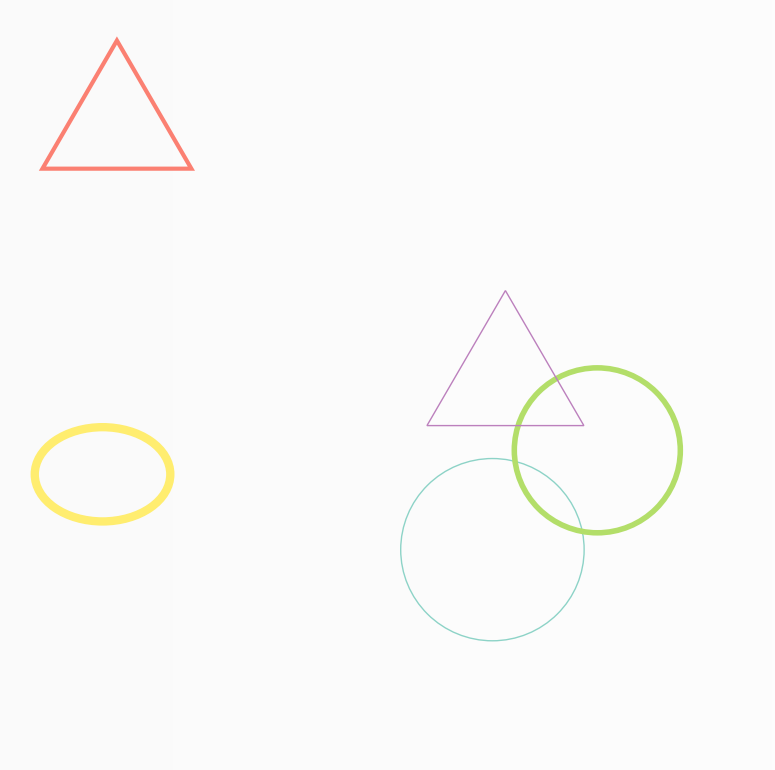[{"shape": "circle", "thickness": 0.5, "radius": 0.59, "center": [0.635, 0.286]}, {"shape": "triangle", "thickness": 1.5, "radius": 0.55, "center": [0.151, 0.836]}, {"shape": "circle", "thickness": 2, "radius": 0.54, "center": [0.771, 0.415]}, {"shape": "triangle", "thickness": 0.5, "radius": 0.58, "center": [0.652, 0.506]}, {"shape": "oval", "thickness": 3, "radius": 0.44, "center": [0.132, 0.384]}]